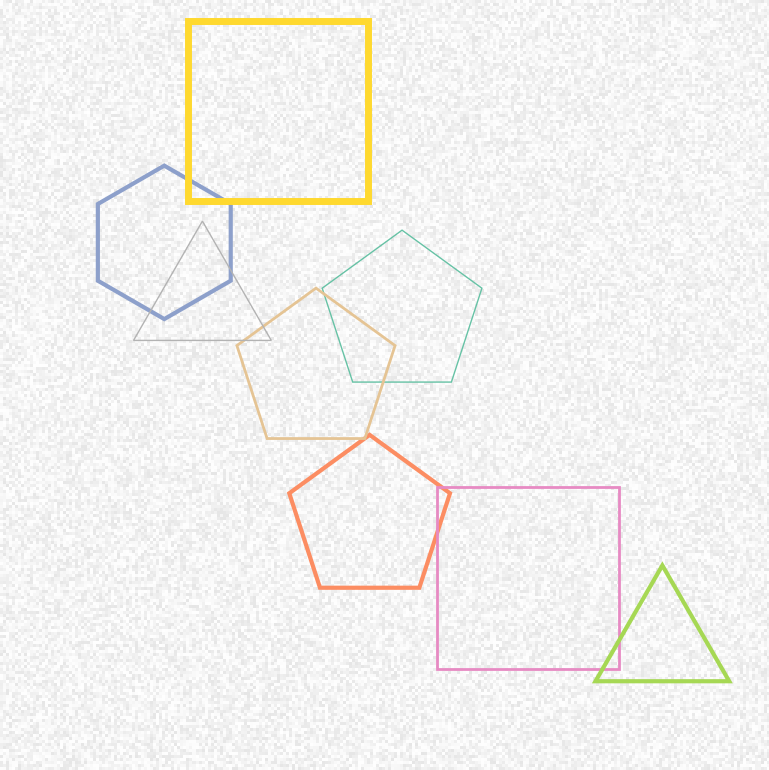[{"shape": "pentagon", "thickness": 0.5, "radius": 0.55, "center": [0.522, 0.592]}, {"shape": "pentagon", "thickness": 1.5, "radius": 0.55, "center": [0.48, 0.325]}, {"shape": "hexagon", "thickness": 1.5, "radius": 0.5, "center": [0.213, 0.685]}, {"shape": "square", "thickness": 1, "radius": 0.59, "center": [0.685, 0.25]}, {"shape": "triangle", "thickness": 1.5, "radius": 0.5, "center": [0.86, 0.165]}, {"shape": "square", "thickness": 2.5, "radius": 0.58, "center": [0.361, 0.856]}, {"shape": "pentagon", "thickness": 1, "radius": 0.54, "center": [0.41, 0.518]}, {"shape": "triangle", "thickness": 0.5, "radius": 0.52, "center": [0.263, 0.61]}]